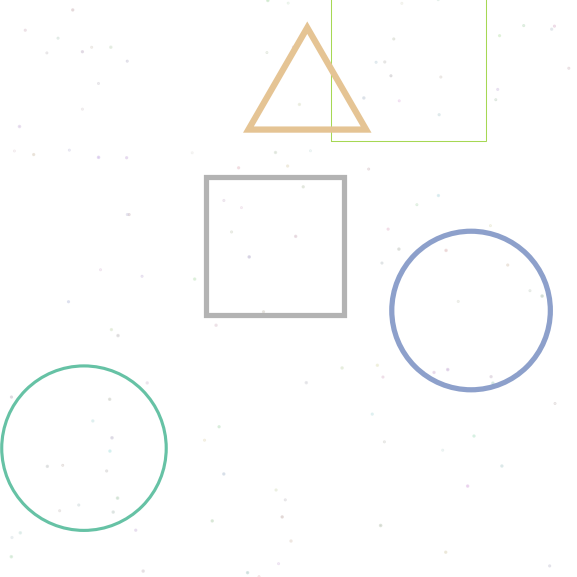[{"shape": "circle", "thickness": 1.5, "radius": 0.71, "center": [0.145, 0.223]}, {"shape": "circle", "thickness": 2.5, "radius": 0.69, "center": [0.816, 0.461]}, {"shape": "square", "thickness": 0.5, "radius": 0.67, "center": [0.707, 0.889]}, {"shape": "triangle", "thickness": 3, "radius": 0.59, "center": [0.532, 0.834]}, {"shape": "square", "thickness": 2.5, "radius": 0.6, "center": [0.476, 0.573]}]